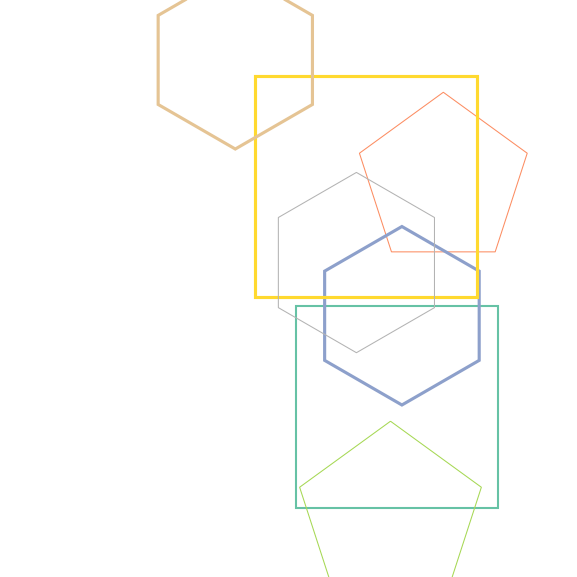[{"shape": "square", "thickness": 1, "radius": 0.87, "center": [0.687, 0.294]}, {"shape": "pentagon", "thickness": 0.5, "radius": 0.76, "center": [0.768, 0.687]}, {"shape": "hexagon", "thickness": 1.5, "radius": 0.77, "center": [0.696, 0.452]}, {"shape": "pentagon", "thickness": 0.5, "radius": 0.83, "center": [0.676, 0.104]}, {"shape": "square", "thickness": 1.5, "radius": 0.96, "center": [0.633, 0.676]}, {"shape": "hexagon", "thickness": 1.5, "radius": 0.77, "center": [0.407, 0.895]}, {"shape": "hexagon", "thickness": 0.5, "radius": 0.78, "center": [0.617, 0.544]}]